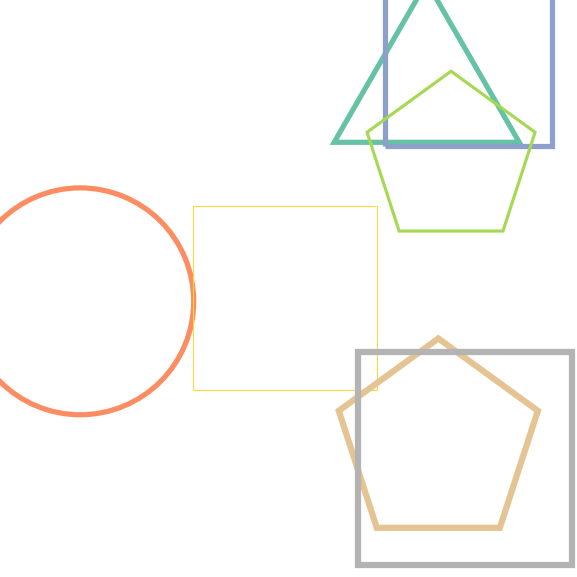[{"shape": "triangle", "thickness": 2.5, "radius": 0.93, "center": [0.739, 0.845]}, {"shape": "circle", "thickness": 2.5, "radius": 0.98, "center": [0.139, 0.477]}, {"shape": "square", "thickness": 2.5, "radius": 0.72, "center": [0.812, 0.89]}, {"shape": "pentagon", "thickness": 1.5, "radius": 0.76, "center": [0.781, 0.723]}, {"shape": "square", "thickness": 0.5, "radius": 0.8, "center": [0.493, 0.483]}, {"shape": "pentagon", "thickness": 3, "radius": 0.91, "center": [0.759, 0.232]}, {"shape": "square", "thickness": 3, "radius": 0.92, "center": [0.805, 0.205]}]